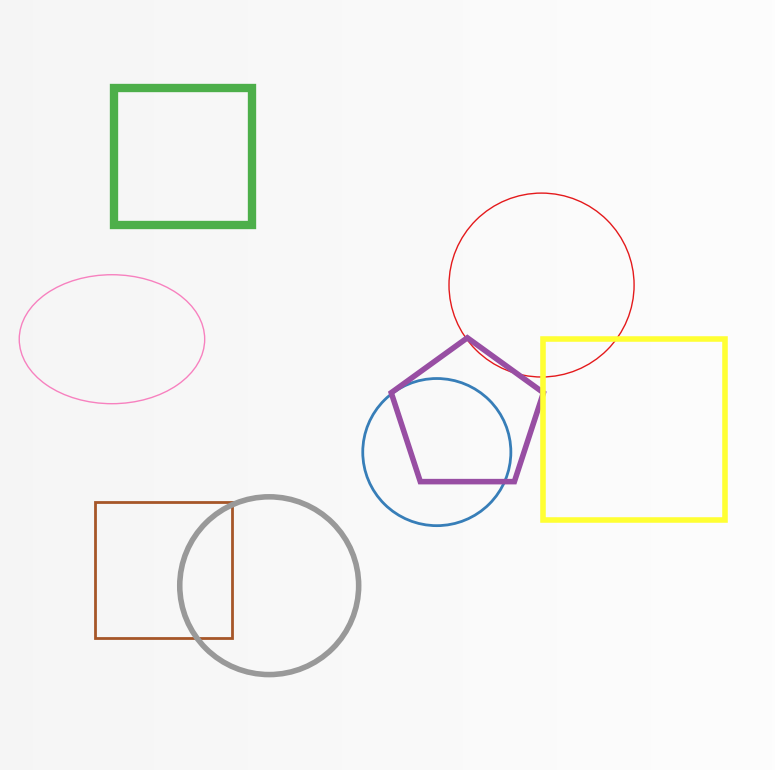[{"shape": "circle", "thickness": 0.5, "radius": 0.6, "center": [0.699, 0.63]}, {"shape": "circle", "thickness": 1, "radius": 0.48, "center": [0.564, 0.413]}, {"shape": "square", "thickness": 3, "radius": 0.45, "center": [0.236, 0.797]}, {"shape": "pentagon", "thickness": 2, "radius": 0.52, "center": [0.603, 0.458]}, {"shape": "square", "thickness": 2, "radius": 0.59, "center": [0.818, 0.442]}, {"shape": "square", "thickness": 1, "radius": 0.44, "center": [0.211, 0.26]}, {"shape": "oval", "thickness": 0.5, "radius": 0.6, "center": [0.144, 0.559]}, {"shape": "circle", "thickness": 2, "radius": 0.58, "center": [0.347, 0.239]}]